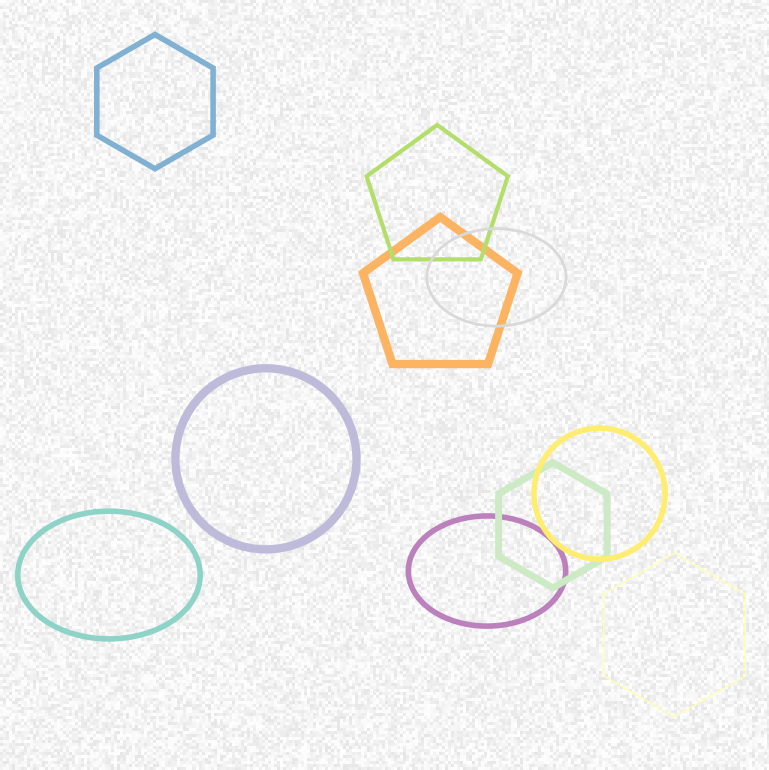[{"shape": "oval", "thickness": 2, "radius": 0.59, "center": [0.142, 0.253]}, {"shape": "hexagon", "thickness": 0.5, "radius": 0.53, "center": [0.876, 0.175]}, {"shape": "circle", "thickness": 3, "radius": 0.59, "center": [0.345, 0.404]}, {"shape": "hexagon", "thickness": 2, "radius": 0.44, "center": [0.201, 0.868]}, {"shape": "pentagon", "thickness": 3, "radius": 0.53, "center": [0.572, 0.613]}, {"shape": "pentagon", "thickness": 1.5, "radius": 0.48, "center": [0.568, 0.741]}, {"shape": "oval", "thickness": 1, "radius": 0.45, "center": [0.645, 0.64]}, {"shape": "oval", "thickness": 2, "radius": 0.51, "center": [0.632, 0.258]}, {"shape": "hexagon", "thickness": 2.5, "radius": 0.41, "center": [0.718, 0.318]}, {"shape": "circle", "thickness": 2, "radius": 0.43, "center": [0.779, 0.359]}]